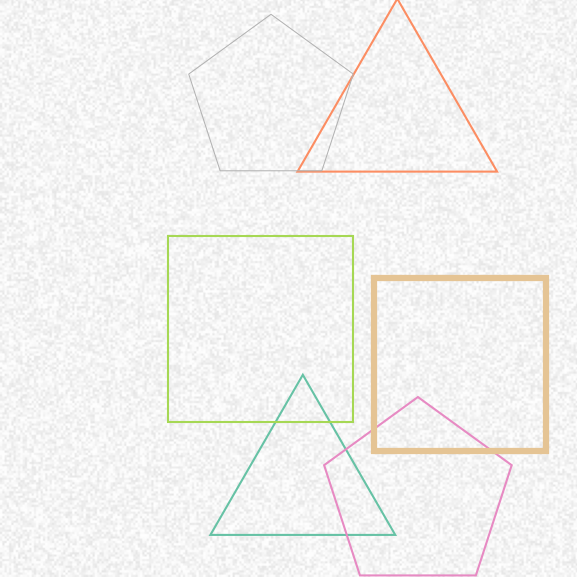[{"shape": "triangle", "thickness": 1, "radius": 0.92, "center": [0.524, 0.165]}, {"shape": "triangle", "thickness": 1, "radius": 1.0, "center": [0.688, 0.802]}, {"shape": "pentagon", "thickness": 1, "radius": 0.85, "center": [0.724, 0.141]}, {"shape": "square", "thickness": 1, "radius": 0.8, "center": [0.451, 0.429]}, {"shape": "square", "thickness": 3, "radius": 0.75, "center": [0.796, 0.368]}, {"shape": "pentagon", "thickness": 0.5, "radius": 0.75, "center": [0.469, 0.825]}]